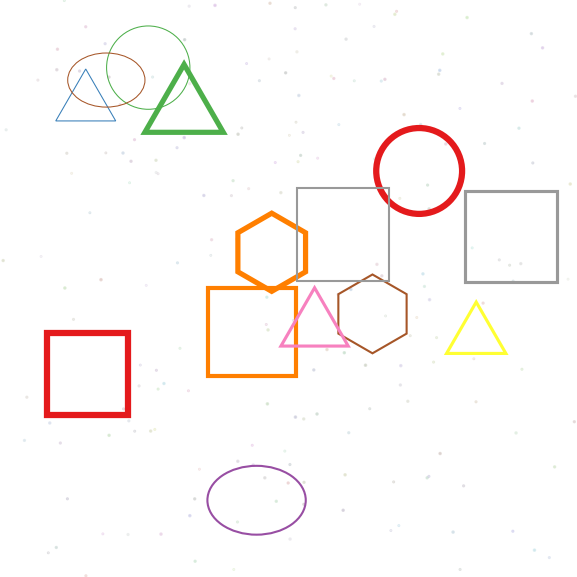[{"shape": "square", "thickness": 3, "radius": 0.35, "center": [0.151, 0.352]}, {"shape": "circle", "thickness": 3, "radius": 0.37, "center": [0.726, 0.703]}, {"shape": "triangle", "thickness": 0.5, "radius": 0.3, "center": [0.148, 0.82]}, {"shape": "triangle", "thickness": 2.5, "radius": 0.39, "center": [0.319, 0.809]}, {"shape": "circle", "thickness": 0.5, "radius": 0.36, "center": [0.257, 0.882]}, {"shape": "oval", "thickness": 1, "radius": 0.43, "center": [0.444, 0.133]}, {"shape": "square", "thickness": 2, "radius": 0.38, "center": [0.436, 0.425]}, {"shape": "hexagon", "thickness": 2.5, "radius": 0.34, "center": [0.471, 0.562]}, {"shape": "triangle", "thickness": 1.5, "radius": 0.3, "center": [0.825, 0.417]}, {"shape": "oval", "thickness": 0.5, "radius": 0.33, "center": [0.184, 0.861]}, {"shape": "hexagon", "thickness": 1, "radius": 0.34, "center": [0.645, 0.456]}, {"shape": "triangle", "thickness": 1.5, "radius": 0.34, "center": [0.545, 0.434]}, {"shape": "square", "thickness": 1.5, "radius": 0.4, "center": [0.885, 0.589]}, {"shape": "square", "thickness": 1, "radius": 0.4, "center": [0.594, 0.593]}]